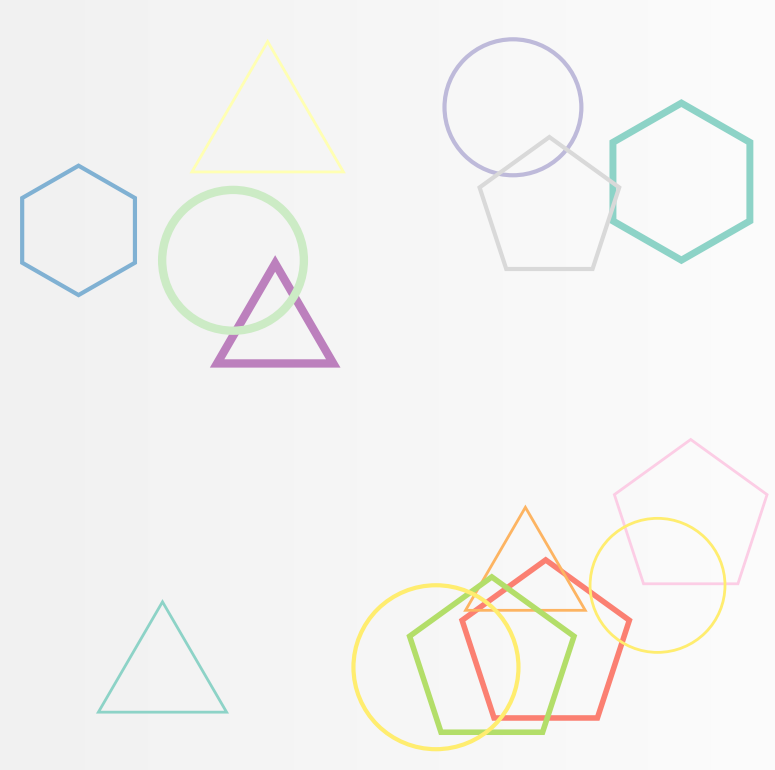[{"shape": "triangle", "thickness": 1, "radius": 0.48, "center": [0.21, 0.123]}, {"shape": "hexagon", "thickness": 2.5, "radius": 0.51, "center": [0.879, 0.764]}, {"shape": "triangle", "thickness": 1, "radius": 0.56, "center": [0.345, 0.833]}, {"shape": "circle", "thickness": 1.5, "radius": 0.44, "center": [0.662, 0.861]}, {"shape": "pentagon", "thickness": 2, "radius": 0.57, "center": [0.704, 0.159]}, {"shape": "hexagon", "thickness": 1.5, "radius": 0.42, "center": [0.101, 0.701]}, {"shape": "triangle", "thickness": 1, "radius": 0.45, "center": [0.678, 0.252]}, {"shape": "pentagon", "thickness": 2, "radius": 0.56, "center": [0.635, 0.139]}, {"shape": "pentagon", "thickness": 1, "radius": 0.52, "center": [0.891, 0.326]}, {"shape": "pentagon", "thickness": 1.5, "radius": 0.47, "center": [0.709, 0.727]}, {"shape": "triangle", "thickness": 3, "radius": 0.43, "center": [0.355, 0.571]}, {"shape": "circle", "thickness": 3, "radius": 0.46, "center": [0.301, 0.662]}, {"shape": "circle", "thickness": 1.5, "radius": 0.53, "center": [0.563, 0.133]}, {"shape": "circle", "thickness": 1, "radius": 0.44, "center": [0.848, 0.24]}]